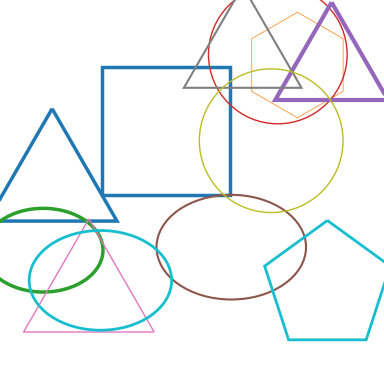[{"shape": "triangle", "thickness": 2.5, "radius": 0.97, "center": [0.135, 0.523]}, {"shape": "square", "thickness": 2.5, "radius": 0.83, "center": [0.431, 0.659]}, {"shape": "hexagon", "thickness": 0.5, "radius": 0.69, "center": [0.773, 0.831]}, {"shape": "oval", "thickness": 2.5, "radius": 0.78, "center": [0.112, 0.35]}, {"shape": "circle", "thickness": 1, "radius": 0.9, "center": [0.722, 0.858]}, {"shape": "triangle", "thickness": 3, "radius": 0.85, "center": [0.861, 0.825]}, {"shape": "oval", "thickness": 1.5, "radius": 0.97, "center": [0.601, 0.358]}, {"shape": "triangle", "thickness": 1, "radius": 0.98, "center": [0.231, 0.236]}, {"shape": "triangle", "thickness": 1.5, "radius": 0.88, "center": [0.63, 0.86]}, {"shape": "circle", "thickness": 1, "radius": 0.93, "center": [0.704, 0.635]}, {"shape": "oval", "thickness": 2, "radius": 0.93, "center": [0.261, 0.272]}, {"shape": "pentagon", "thickness": 2, "radius": 0.86, "center": [0.85, 0.256]}]